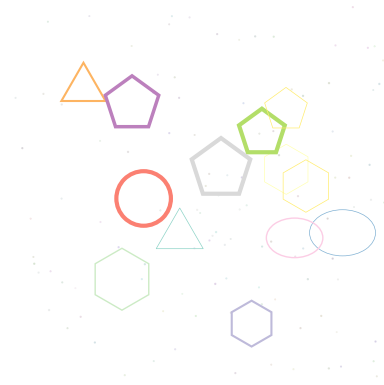[{"shape": "triangle", "thickness": 0.5, "radius": 0.35, "center": [0.467, 0.389]}, {"shape": "hexagon", "thickness": 0.5, "radius": 0.33, "center": [0.744, 0.56]}, {"shape": "hexagon", "thickness": 1.5, "radius": 0.3, "center": [0.653, 0.159]}, {"shape": "circle", "thickness": 3, "radius": 0.35, "center": [0.373, 0.484]}, {"shape": "oval", "thickness": 0.5, "radius": 0.43, "center": [0.89, 0.395]}, {"shape": "triangle", "thickness": 1.5, "radius": 0.33, "center": [0.217, 0.771]}, {"shape": "pentagon", "thickness": 3, "radius": 0.31, "center": [0.68, 0.655]}, {"shape": "oval", "thickness": 1, "radius": 0.37, "center": [0.765, 0.382]}, {"shape": "pentagon", "thickness": 3, "radius": 0.4, "center": [0.574, 0.561]}, {"shape": "pentagon", "thickness": 2.5, "radius": 0.36, "center": [0.343, 0.73]}, {"shape": "hexagon", "thickness": 1, "radius": 0.4, "center": [0.317, 0.275]}, {"shape": "hexagon", "thickness": 0.5, "radius": 0.34, "center": [0.795, 0.517]}, {"shape": "pentagon", "thickness": 0.5, "radius": 0.29, "center": [0.743, 0.715]}]